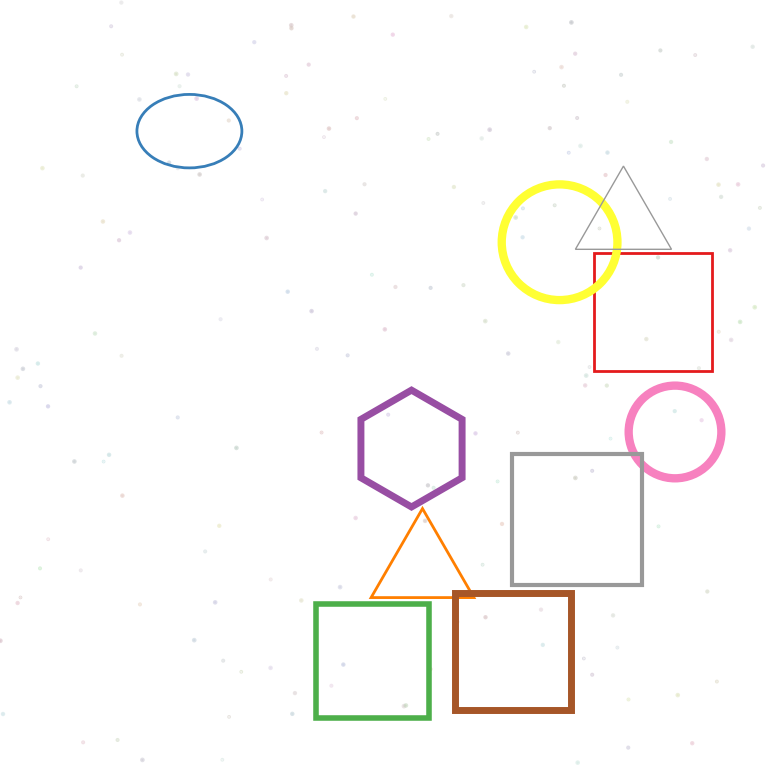[{"shape": "square", "thickness": 1, "radius": 0.38, "center": [0.848, 0.595]}, {"shape": "oval", "thickness": 1, "radius": 0.34, "center": [0.246, 0.83]}, {"shape": "square", "thickness": 2, "radius": 0.37, "center": [0.484, 0.142]}, {"shape": "hexagon", "thickness": 2.5, "radius": 0.38, "center": [0.534, 0.417]}, {"shape": "triangle", "thickness": 1, "radius": 0.39, "center": [0.549, 0.262]}, {"shape": "circle", "thickness": 3, "radius": 0.38, "center": [0.727, 0.685]}, {"shape": "square", "thickness": 2.5, "radius": 0.38, "center": [0.666, 0.154]}, {"shape": "circle", "thickness": 3, "radius": 0.3, "center": [0.877, 0.439]}, {"shape": "square", "thickness": 1.5, "radius": 0.42, "center": [0.75, 0.325]}, {"shape": "triangle", "thickness": 0.5, "radius": 0.36, "center": [0.81, 0.712]}]